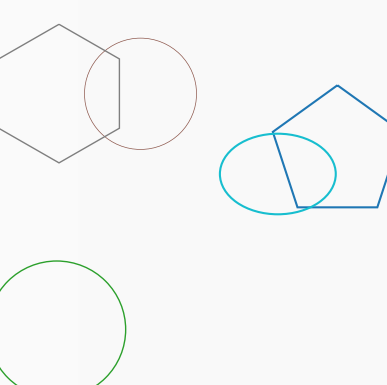[{"shape": "pentagon", "thickness": 1.5, "radius": 0.88, "center": [0.871, 0.603]}, {"shape": "circle", "thickness": 1, "radius": 0.89, "center": [0.146, 0.144]}, {"shape": "circle", "thickness": 0.5, "radius": 0.72, "center": [0.363, 0.756]}, {"shape": "hexagon", "thickness": 1, "radius": 0.9, "center": [0.152, 0.757]}, {"shape": "oval", "thickness": 1.5, "radius": 0.75, "center": [0.717, 0.548]}]